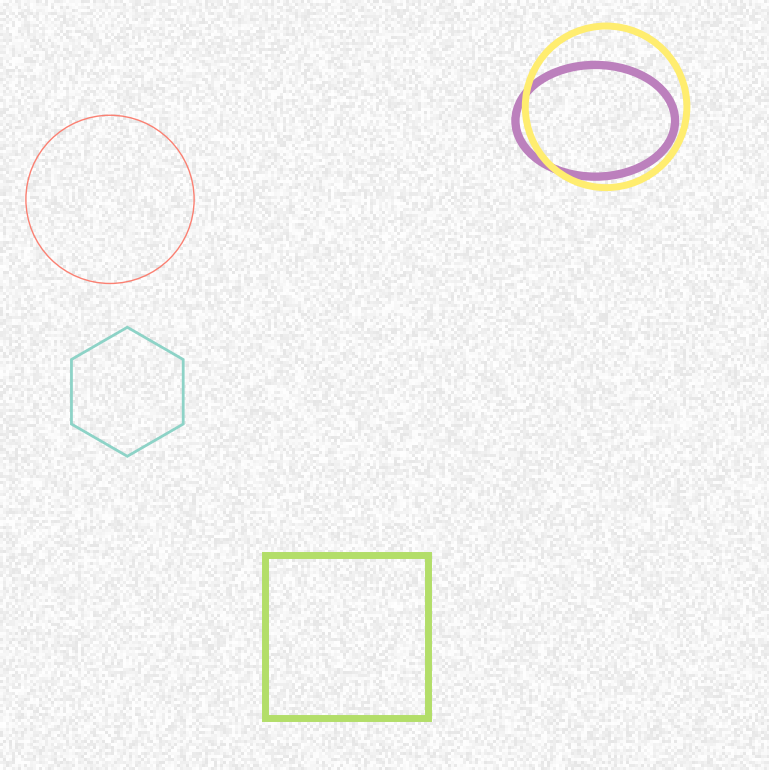[{"shape": "hexagon", "thickness": 1, "radius": 0.42, "center": [0.165, 0.491]}, {"shape": "circle", "thickness": 0.5, "radius": 0.55, "center": [0.143, 0.741]}, {"shape": "square", "thickness": 2.5, "radius": 0.53, "center": [0.45, 0.173]}, {"shape": "oval", "thickness": 3, "radius": 0.52, "center": [0.773, 0.843]}, {"shape": "circle", "thickness": 2.5, "radius": 0.52, "center": [0.787, 0.861]}]